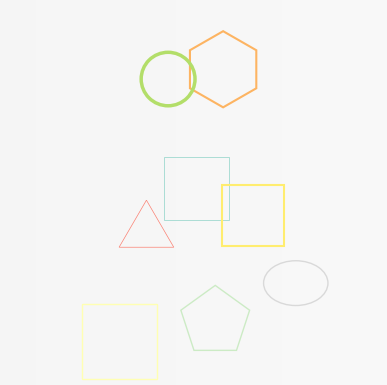[{"shape": "square", "thickness": 0.5, "radius": 0.41, "center": [0.507, 0.511]}, {"shape": "square", "thickness": 1, "radius": 0.49, "center": [0.308, 0.114]}, {"shape": "triangle", "thickness": 0.5, "radius": 0.41, "center": [0.378, 0.399]}, {"shape": "hexagon", "thickness": 1.5, "radius": 0.49, "center": [0.576, 0.82]}, {"shape": "circle", "thickness": 2.5, "radius": 0.35, "center": [0.434, 0.795]}, {"shape": "oval", "thickness": 1, "radius": 0.42, "center": [0.763, 0.265]}, {"shape": "pentagon", "thickness": 1, "radius": 0.47, "center": [0.555, 0.165]}, {"shape": "square", "thickness": 1.5, "radius": 0.4, "center": [0.653, 0.441]}]